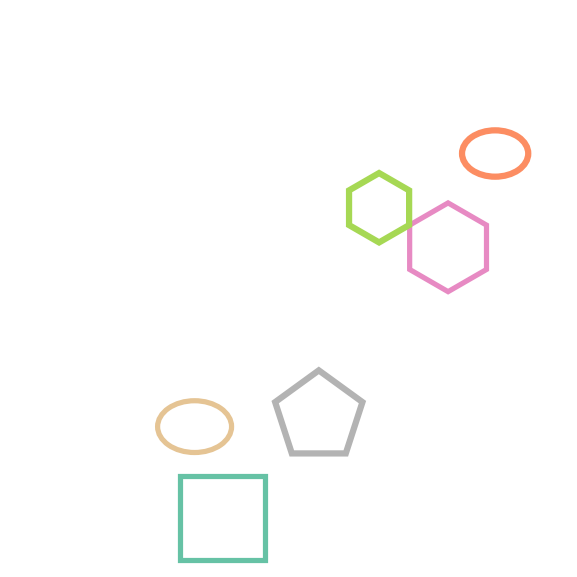[{"shape": "square", "thickness": 2.5, "radius": 0.37, "center": [0.386, 0.102]}, {"shape": "oval", "thickness": 3, "radius": 0.29, "center": [0.857, 0.733]}, {"shape": "hexagon", "thickness": 2.5, "radius": 0.38, "center": [0.776, 0.571]}, {"shape": "hexagon", "thickness": 3, "radius": 0.3, "center": [0.656, 0.639]}, {"shape": "oval", "thickness": 2.5, "radius": 0.32, "center": [0.337, 0.26]}, {"shape": "pentagon", "thickness": 3, "radius": 0.4, "center": [0.552, 0.278]}]